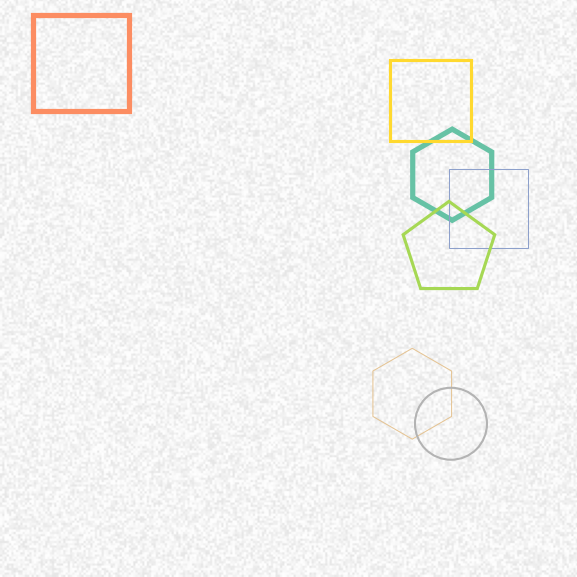[{"shape": "hexagon", "thickness": 2.5, "radius": 0.39, "center": [0.783, 0.697]}, {"shape": "square", "thickness": 2.5, "radius": 0.42, "center": [0.14, 0.891]}, {"shape": "square", "thickness": 0.5, "radius": 0.34, "center": [0.847, 0.638]}, {"shape": "pentagon", "thickness": 1.5, "radius": 0.42, "center": [0.777, 0.567]}, {"shape": "square", "thickness": 1.5, "radius": 0.35, "center": [0.745, 0.825]}, {"shape": "hexagon", "thickness": 0.5, "radius": 0.39, "center": [0.714, 0.317]}, {"shape": "circle", "thickness": 1, "radius": 0.31, "center": [0.781, 0.265]}]